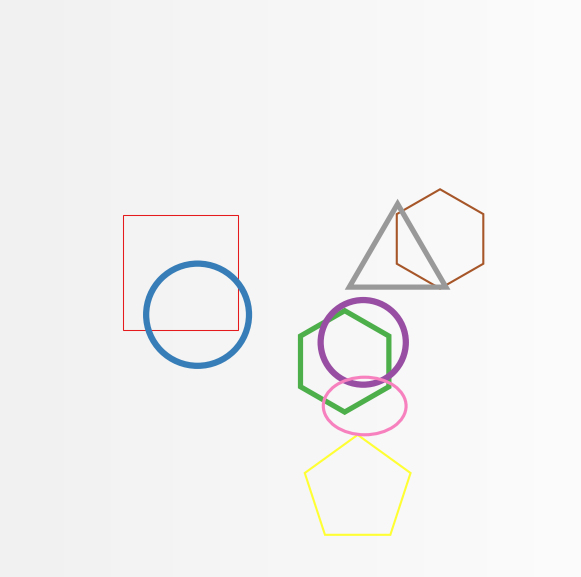[{"shape": "square", "thickness": 0.5, "radius": 0.5, "center": [0.311, 0.528]}, {"shape": "circle", "thickness": 3, "radius": 0.44, "center": [0.34, 0.454]}, {"shape": "hexagon", "thickness": 2.5, "radius": 0.44, "center": [0.593, 0.373]}, {"shape": "circle", "thickness": 3, "radius": 0.37, "center": [0.625, 0.406]}, {"shape": "pentagon", "thickness": 1, "radius": 0.48, "center": [0.615, 0.15]}, {"shape": "hexagon", "thickness": 1, "radius": 0.43, "center": [0.757, 0.585]}, {"shape": "oval", "thickness": 1.5, "radius": 0.36, "center": [0.627, 0.296]}, {"shape": "triangle", "thickness": 2.5, "radius": 0.48, "center": [0.684, 0.55]}]